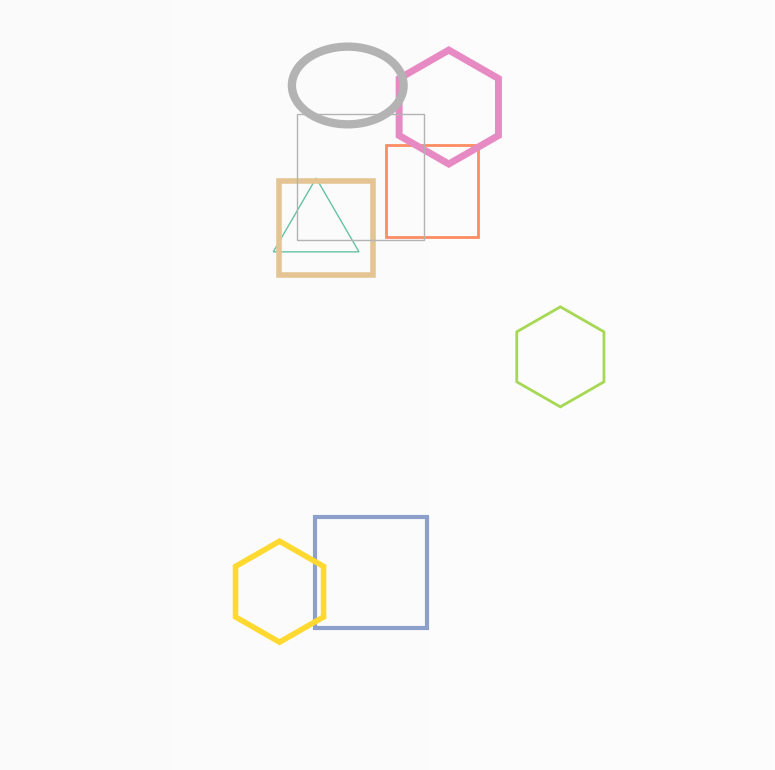[{"shape": "triangle", "thickness": 0.5, "radius": 0.32, "center": [0.408, 0.705]}, {"shape": "square", "thickness": 1, "radius": 0.3, "center": [0.558, 0.752]}, {"shape": "square", "thickness": 1.5, "radius": 0.36, "center": [0.479, 0.256]}, {"shape": "hexagon", "thickness": 2.5, "radius": 0.37, "center": [0.579, 0.861]}, {"shape": "hexagon", "thickness": 1, "radius": 0.32, "center": [0.723, 0.537]}, {"shape": "hexagon", "thickness": 2, "radius": 0.33, "center": [0.361, 0.232]}, {"shape": "square", "thickness": 2, "radius": 0.3, "center": [0.421, 0.704]}, {"shape": "oval", "thickness": 3, "radius": 0.36, "center": [0.449, 0.889]}, {"shape": "square", "thickness": 0.5, "radius": 0.41, "center": [0.465, 0.77]}]